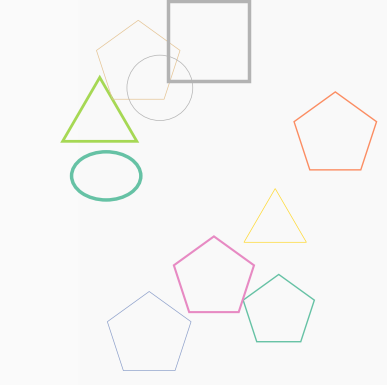[{"shape": "pentagon", "thickness": 1, "radius": 0.48, "center": [0.719, 0.191]}, {"shape": "oval", "thickness": 2.5, "radius": 0.45, "center": [0.274, 0.543]}, {"shape": "pentagon", "thickness": 1, "radius": 0.56, "center": [0.865, 0.649]}, {"shape": "pentagon", "thickness": 0.5, "radius": 0.57, "center": [0.385, 0.129]}, {"shape": "pentagon", "thickness": 1.5, "radius": 0.54, "center": [0.552, 0.277]}, {"shape": "triangle", "thickness": 2, "radius": 0.55, "center": [0.257, 0.688]}, {"shape": "triangle", "thickness": 0.5, "radius": 0.47, "center": [0.71, 0.417]}, {"shape": "pentagon", "thickness": 0.5, "radius": 0.57, "center": [0.357, 0.834]}, {"shape": "circle", "thickness": 0.5, "radius": 0.42, "center": [0.413, 0.772]}, {"shape": "square", "thickness": 2.5, "radius": 0.52, "center": [0.538, 0.894]}]